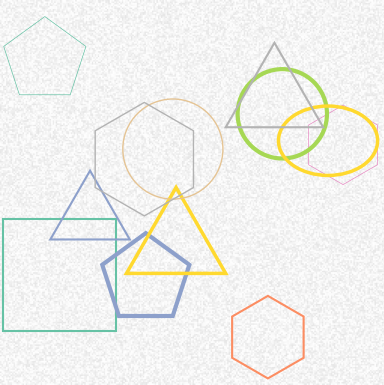[{"shape": "square", "thickness": 1.5, "radius": 0.73, "center": [0.155, 0.286]}, {"shape": "pentagon", "thickness": 0.5, "radius": 0.56, "center": [0.116, 0.845]}, {"shape": "hexagon", "thickness": 1.5, "radius": 0.54, "center": [0.696, 0.124]}, {"shape": "triangle", "thickness": 1.5, "radius": 0.6, "center": [0.234, 0.438]}, {"shape": "pentagon", "thickness": 3, "radius": 0.59, "center": [0.379, 0.275]}, {"shape": "hexagon", "thickness": 0.5, "radius": 0.52, "center": [0.891, 0.624]}, {"shape": "circle", "thickness": 3, "radius": 0.58, "center": [0.733, 0.704]}, {"shape": "oval", "thickness": 2.5, "radius": 0.64, "center": [0.852, 0.634]}, {"shape": "triangle", "thickness": 2.5, "radius": 0.74, "center": [0.457, 0.364]}, {"shape": "circle", "thickness": 1, "radius": 0.65, "center": [0.449, 0.613]}, {"shape": "triangle", "thickness": 1.5, "radius": 0.73, "center": [0.713, 0.743]}, {"shape": "hexagon", "thickness": 1, "radius": 0.74, "center": [0.375, 0.587]}]